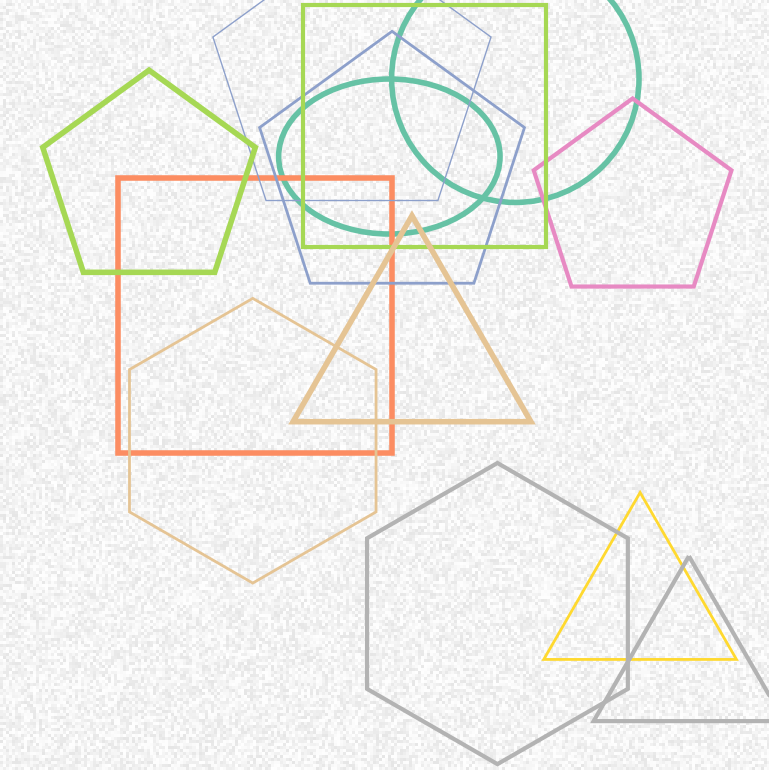[{"shape": "circle", "thickness": 2, "radius": 0.8, "center": [0.669, 0.898]}, {"shape": "oval", "thickness": 2, "radius": 0.72, "center": [0.506, 0.797]}, {"shape": "square", "thickness": 2, "radius": 0.89, "center": [0.331, 0.59]}, {"shape": "pentagon", "thickness": 0.5, "radius": 0.95, "center": [0.457, 0.893]}, {"shape": "pentagon", "thickness": 1, "radius": 0.9, "center": [0.509, 0.778]}, {"shape": "pentagon", "thickness": 1.5, "radius": 0.68, "center": [0.822, 0.737]}, {"shape": "square", "thickness": 1.5, "radius": 0.79, "center": [0.551, 0.836]}, {"shape": "pentagon", "thickness": 2, "radius": 0.73, "center": [0.194, 0.764]}, {"shape": "triangle", "thickness": 1, "radius": 0.72, "center": [0.831, 0.216]}, {"shape": "hexagon", "thickness": 1, "radius": 0.92, "center": [0.328, 0.428]}, {"shape": "triangle", "thickness": 2, "radius": 0.89, "center": [0.535, 0.542]}, {"shape": "triangle", "thickness": 1.5, "radius": 0.71, "center": [0.895, 0.135]}, {"shape": "hexagon", "thickness": 1.5, "radius": 0.98, "center": [0.646, 0.203]}]